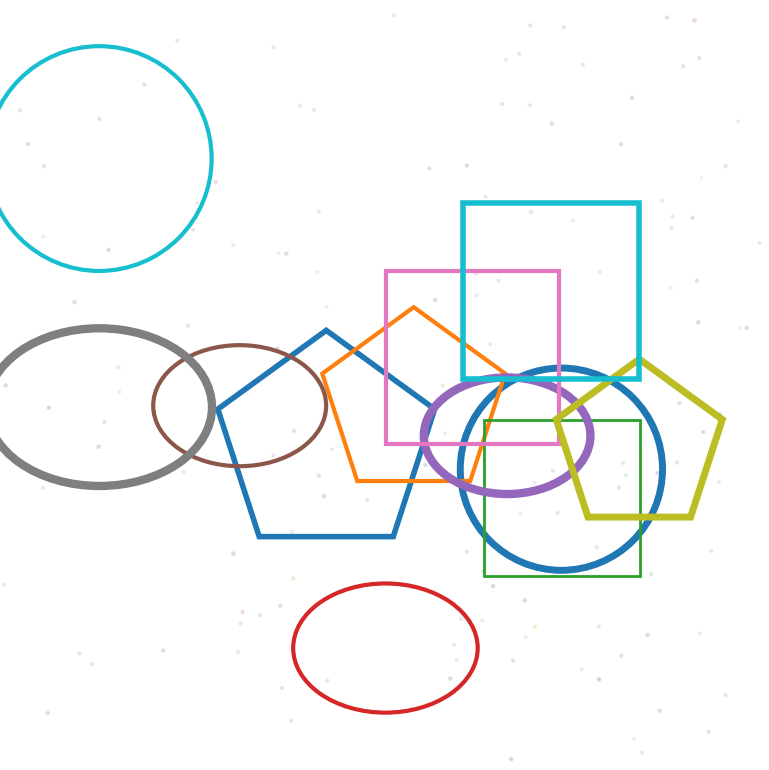[{"shape": "circle", "thickness": 2.5, "radius": 0.66, "center": [0.729, 0.391]}, {"shape": "pentagon", "thickness": 2, "radius": 0.74, "center": [0.424, 0.423]}, {"shape": "pentagon", "thickness": 1.5, "radius": 0.62, "center": [0.537, 0.476]}, {"shape": "square", "thickness": 1, "radius": 0.51, "center": [0.73, 0.353]}, {"shape": "oval", "thickness": 1.5, "radius": 0.6, "center": [0.501, 0.158]}, {"shape": "oval", "thickness": 3, "radius": 0.54, "center": [0.659, 0.434]}, {"shape": "oval", "thickness": 1.5, "radius": 0.56, "center": [0.311, 0.473]}, {"shape": "square", "thickness": 1.5, "radius": 0.56, "center": [0.613, 0.535]}, {"shape": "oval", "thickness": 3, "radius": 0.73, "center": [0.129, 0.471]}, {"shape": "pentagon", "thickness": 2.5, "radius": 0.57, "center": [0.83, 0.42]}, {"shape": "circle", "thickness": 1.5, "radius": 0.73, "center": [0.129, 0.794]}, {"shape": "square", "thickness": 2, "radius": 0.57, "center": [0.716, 0.623]}]